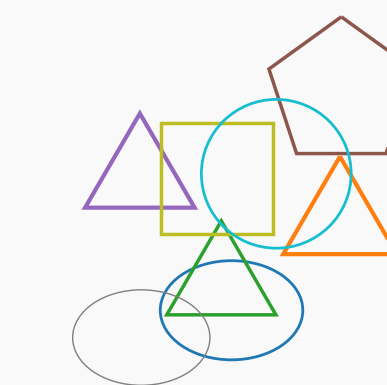[{"shape": "oval", "thickness": 2, "radius": 0.92, "center": [0.597, 0.194]}, {"shape": "triangle", "thickness": 3, "radius": 0.85, "center": [0.877, 0.424]}, {"shape": "triangle", "thickness": 2.5, "radius": 0.81, "center": [0.571, 0.264]}, {"shape": "triangle", "thickness": 3, "radius": 0.82, "center": [0.361, 0.542]}, {"shape": "pentagon", "thickness": 2.5, "radius": 0.98, "center": [0.881, 0.76]}, {"shape": "oval", "thickness": 1, "radius": 0.89, "center": [0.365, 0.123]}, {"shape": "square", "thickness": 2.5, "radius": 0.72, "center": [0.56, 0.537]}, {"shape": "circle", "thickness": 2, "radius": 0.97, "center": [0.713, 0.549]}]